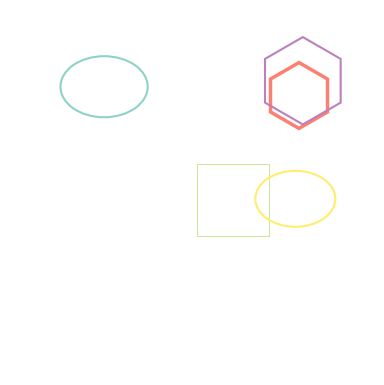[{"shape": "oval", "thickness": 1.5, "radius": 0.57, "center": [0.27, 0.775]}, {"shape": "hexagon", "thickness": 2.5, "radius": 0.43, "center": [0.777, 0.752]}, {"shape": "square", "thickness": 0.5, "radius": 0.47, "center": [0.606, 0.481]}, {"shape": "hexagon", "thickness": 1.5, "radius": 0.57, "center": [0.787, 0.79]}, {"shape": "oval", "thickness": 1.5, "radius": 0.52, "center": [0.767, 0.484]}]